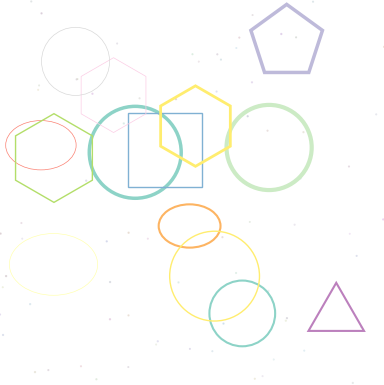[{"shape": "circle", "thickness": 2.5, "radius": 0.6, "center": [0.351, 0.604]}, {"shape": "circle", "thickness": 1.5, "radius": 0.43, "center": [0.629, 0.186]}, {"shape": "oval", "thickness": 0.5, "radius": 0.57, "center": [0.139, 0.313]}, {"shape": "pentagon", "thickness": 2.5, "radius": 0.49, "center": [0.745, 0.891]}, {"shape": "oval", "thickness": 0.5, "radius": 0.46, "center": [0.106, 0.623]}, {"shape": "square", "thickness": 1, "radius": 0.48, "center": [0.428, 0.611]}, {"shape": "oval", "thickness": 1.5, "radius": 0.4, "center": [0.492, 0.413]}, {"shape": "hexagon", "thickness": 1, "radius": 0.58, "center": [0.14, 0.59]}, {"shape": "hexagon", "thickness": 0.5, "radius": 0.49, "center": [0.295, 0.753]}, {"shape": "circle", "thickness": 0.5, "radius": 0.44, "center": [0.196, 0.841]}, {"shape": "triangle", "thickness": 1.5, "radius": 0.42, "center": [0.873, 0.182]}, {"shape": "circle", "thickness": 3, "radius": 0.55, "center": [0.699, 0.617]}, {"shape": "circle", "thickness": 1, "radius": 0.58, "center": [0.557, 0.283]}, {"shape": "hexagon", "thickness": 2, "radius": 0.52, "center": [0.508, 0.673]}]